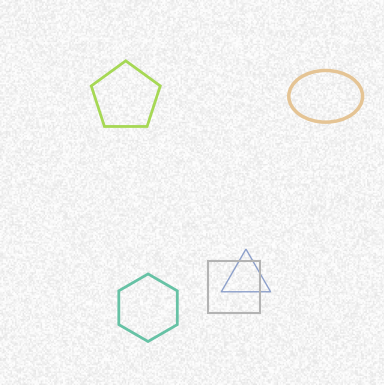[{"shape": "hexagon", "thickness": 2, "radius": 0.44, "center": [0.385, 0.201]}, {"shape": "triangle", "thickness": 1, "radius": 0.37, "center": [0.639, 0.279]}, {"shape": "pentagon", "thickness": 2, "radius": 0.47, "center": [0.327, 0.748]}, {"shape": "oval", "thickness": 2.5, "radius": 0.48, "center": [0.846, 0.75]}, {"shape": "square", "thickness": 1.5, "radius": 0.34, "center": [0.609, 0.254]}]